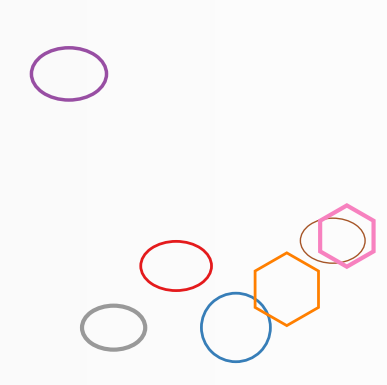[{"shape": "oval", "thickness": 2, "radius": 0.46, "center": [0.455, 0.309]}, {"shape": "circle", "thickness": 2, "radius": 0.44, "center": [0.609, 0.149]}, {"shape": "oval", "thickness": 2.5, "radius": 0.48, "center": [0.178, 0.808]}, {"shape": "hexagon", "thickness": 2, "radius": 0.47, "center": [0.74, 0.249]}, {"shape": "oval", "thickness": 1, "radius": 0.42, "center": [0.859, 0.375]}, {"shape": "hexagon", "thickness": 3, "radius": 0.4, "center": [0.895, 0.387]}, {"shape": "oval", "thickness": 3, "radius": 0.41, "center": [0.293, 0.149]}]